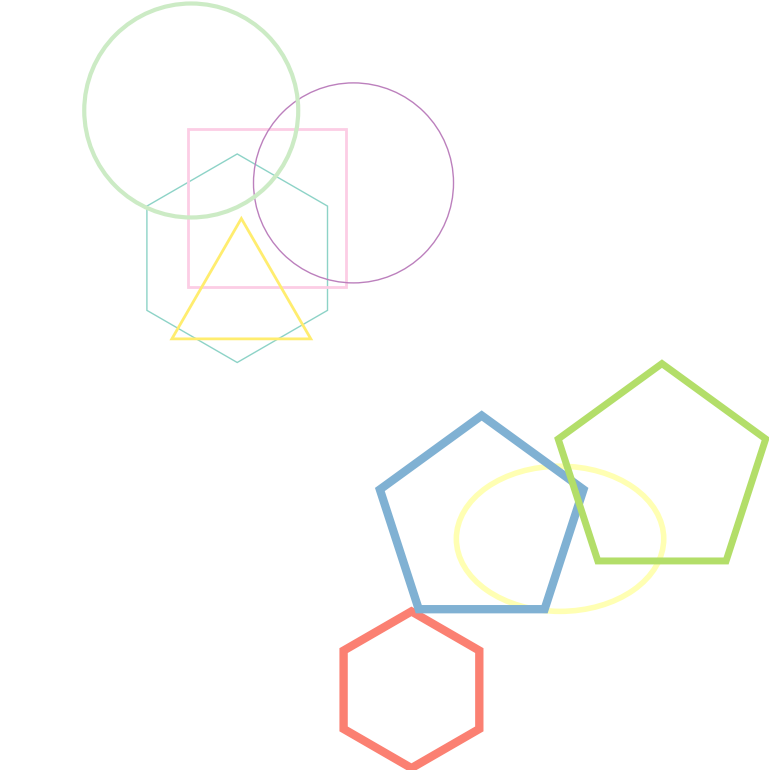[{"shape": "hexagon", "thickness": 0.5, "radius": 0.68, "center": [0.308, 0.665]}, {"shape": "oval", "thickness": 2, "radius": 0.67, "center": [0.727, 0.3]}, {"shape": "hexagon", "thickness": 3, "radius": 0.51, "center": [0.534, 0.104]}, {"shape": "pentagon", "thickness": 3, "radius": 0.7, "center": [0.626, 0.321]}, {"shape": "pentagon", "thickness": 2.5, "radius": 0.71, "center": [0.86, 0.386]}, {"shape": "square", "thickness": 1, "radius": 0.51, "center": [0.347, 0.73]}, {"shape": "circle", "thickness": 0.5, "radius": 0.65, "center": [0.459, 0.762]}, {"shape": "circle", "thickness": 1.5, "radius": 0.69, "center": [0.248, 0.857]}, {"shape": "triangle", "thickness": 1, "radius": 0.52, "center": [0.313, 0.612]}]